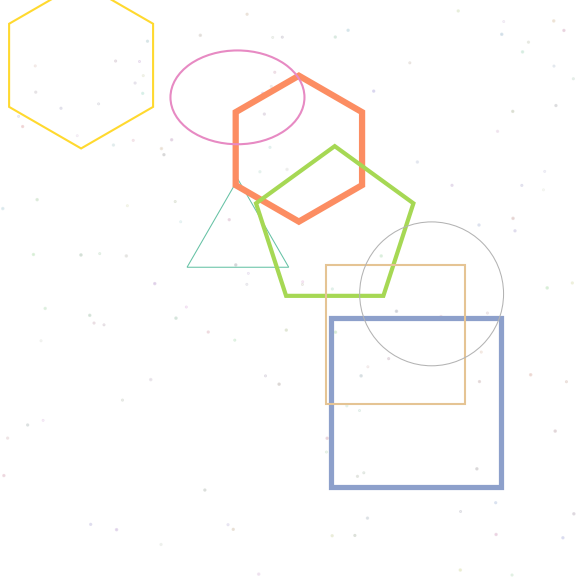[{"shape": "triangle", "thickness": 0.5, "radius": 0.51, "center": [0.412, 0.587]}, {"shape": "hexagon", "thickness": 3, "radius": 0.63, "center": [0.518, 0.742]}, {"shape": "square", "thickness": 2.5, "radius": 0.73, "center": [0.72, 0.302]}, {"shape": "oval", "thickness": 1, "radius": 0.58, "center": [0.411, 0.831]}, {"shape": "pentagon", "thickness": 2, "radius": 0.72, "center": [0.58, 0.603]}, {"shape": "hexagon", "thickness": 1, "radius": 0.72, "center": [0.14, 0.886]}, {"shape": "square", "thickness": 1, "radius": 0.6, "center": [0.685, 0.42]}, {"shape": "circle", "thickness": 0.5, "radius": 0.62, "center": [0.747, 0.49]}]